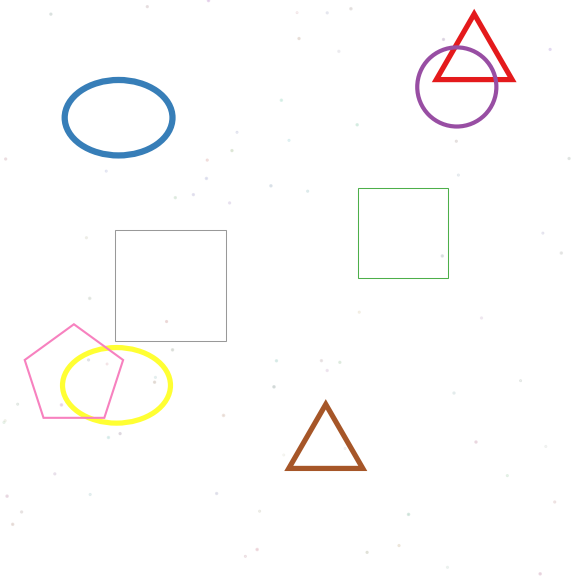[{"shape": "triangle", "thickness": 2.5, "radius": 0.38, "center": [0.821, 0.899]}, {"shape": "oval", "thickness": 3, "radius": 0.47, "center": [0.205, 0.795]}, {"shape": "square", "thickness": 0.5, "radius": 0.39, "center": [0.698, 0.596]}, {"shape": "circle", "thickness": 2, "radius": 0.34, "center": [0.791, 0.849]}, {"shape": "oval", "thickness": 2.5, "radius": 0.47, "center": [0.202, 0.332]}, {"shape": "triangle", "thickness": 2.5, "radius": 0.37, "center": [0.564, 0.225]}, {"shape": "pentagon", "thickness": 1, "radius": 0.45, "center": [0.128, 0.348]}, {"shape": "square", "thickness": 0.5, "radius": 0.48, "center": [0.295, 0.505]}]